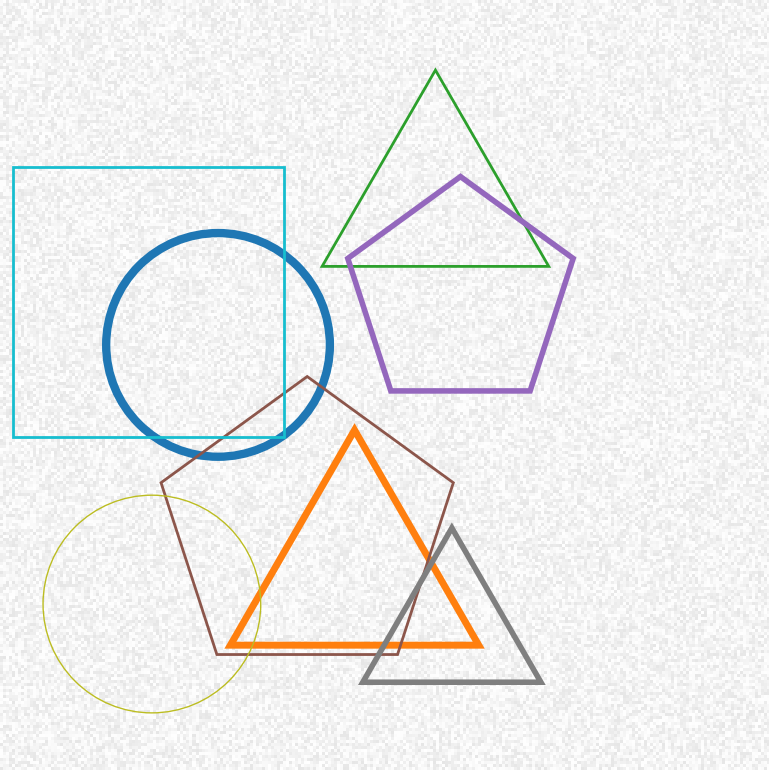[{"shape": "circle", "thickness": 3, "radius": 0.73, "center": [0.283, 0.552]}, {"shape": "triangle", "thickness": 2.5, "radius": 0.93, "center": [0.46, 0.255]}, {"shape": "triangle", "thickness": 1, "radius": 0.85, "center": [0.565, 0.739]}, {"shape": "pentagon", "thickness": 2, "radius": 0.77, "center": [0.598, 0.617]}, {"shape": "pentagon", "thickness": 1, "radius": 1.0, "center": [0.399, 0.311]}, {"shape": "triangle", "thickness": 2, "radius": 0.67, "center": [0.587, 0.181]}, {"shape": "circle", "thickness": 0.5, "radius": 0.71, "center": [0.197, 0.216]}, {"shape": "square", "thickness": 1, "radius": 0.88, "center": [0.193, 0.608]}]